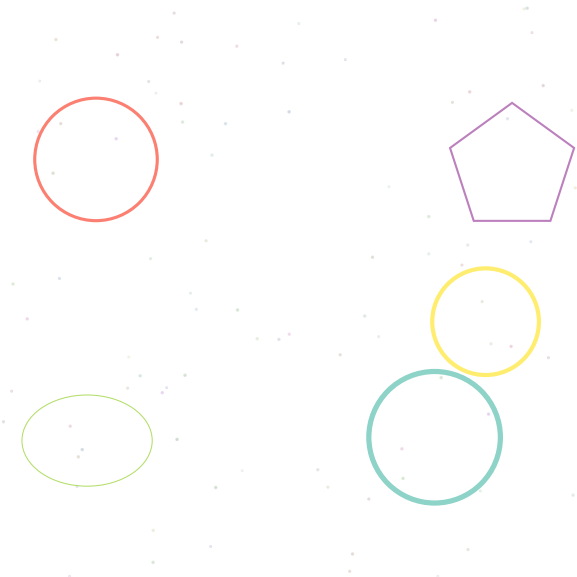[{"shape": "circle", "thickness": 2.5, "radius": 0.57, "center": [0.753, 0.242]}, {"shape": "circle", "thickness": 1.5, "radius": 0.53, "center": [0.166, 0.723]}, {"shape": "oval", "thickness": 0.5, "radius": 0.56, "center": [0.151, 0.236]}, {"shape": "pentagon", "thickness": 1, "radius": 0.56, "center": [0.887, 0.708]}, {"shape": "circle", "thickness": 2, "radius": 0.46, "center": [0.841, 0.442]}]